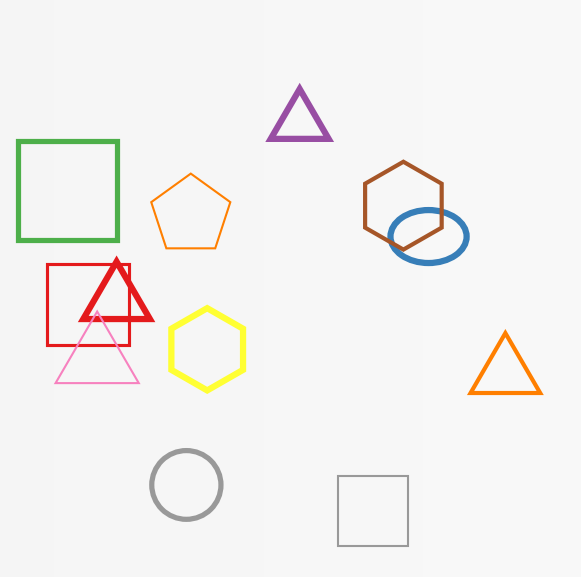[{"shape": "square", "thickness": 1.5, "radius": 0.35, "center": [0.151, 0.473]}, {"shape": "triangle", "thickness": 3, "radius": 0.33, "center": [0.201, 0.48]}, {"shape": "oval", "thickness": 3, "radius": 0.33, "center": [0.737, 0.59]}, {"shape": "square", "thickness": 2.5, "radius": 0.43, "center": [0.117, 0.67]}, {"shape": "triangle", "thickness": 3, "radius": 0.29, "center": [0.516, 0.787]}, {"shape": "triangle", "thickness": 2, "radius": 0.35, "center": [0.869, 0.353]}, {"shape": "pentagon", "thickness": 1, "radius": 0.36, "center": [0.328, 0.627]}, {"shape": "hexagon", "thickness": 3, "radius": 0.36, "center": [0.356, 0.394]}, {"shape": "hexagon", "thickness": 2, "radius": 0.38, "center": [0.694, 0.643]}, {"shape": "triangle", "thickness": 1, "radius": 0.41, "center": [0.167, 0.377]}, {"shape": "square", "thickness": 1, "radius": 0.3, "center": [0.641, 0.114]}, {"shape": "circle", "thickness": 2.5, "radius": 0.3, "center": [0.321, 0.159]}]